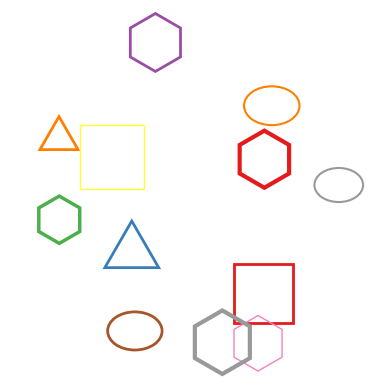[{"shape": "square", "thickness": 2, "radius": 0.39, "center": [0.685, 0.238]}, {"shape": "hexagon", "thickness": 3, "radius": 0.37, "center": [0.687, 0.586]}, {"shape": "triangle", "thickness": 2, "radius": 0.4, "center": [0.342, 0.345]}, {"shape": "hexagon", "thickness": 2.5, "radius": 0.31, "center": [0.154, 0.429]}, {"shape": "hexagon", "thickness": 2, "radius": 0.38, "center": [0.404, 0.89]}, {"shape": "oval", "thickness": 1.5, "radius": 0.36, "center": [0.706, 0.725]}, {"shape": "triangle", "thickness": 2, "radius": 0.29, "center": [0.153, 0.64]}, {"shape": "square", "thickness": 1, "radius": 0.41, "center": [0.29, 0.593]}, {"shape": "oval", "thickness": 2, "radius": 0.35, "center": [0.35, 0.14]}, {"shape": "hexagon", "thickness": 1, "radius": 0.36, "center": [0.67, 0.108]}, {"shape": "oval", "thickness": 1.5, "radius": 0.32, "center": [0.88, 0.519]}, {"shape": "hexagon", "thickness": 3, "radius": 0.41, "center": [0.578, 0.111]}]